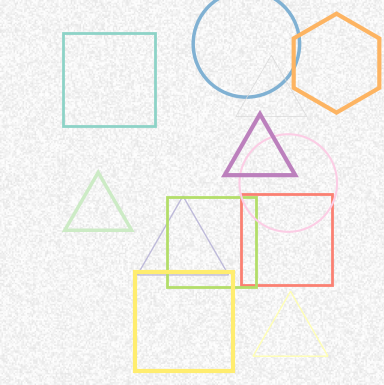[{"shape": "square", "thickness": 2, "radius": 0.6, "center": [0.283, 0.793]}, {"shape": "triangle", "thickness": 1, "radius": 0.56, "center": [0.755, 0.131]}, {"shape": "triangle", "thickness": 1, "radius": 0.68, "center": [0.475, 0.354]}, {"shape": "square", "thickness": 2, "radius": 0.59, "center": [0.745, 0.377]}, {"shape": "circle", "thickness": 2.5, "radius": 0.69, "center": [0.64, 0.886]}, {"shape": "hexagon", "thickness": 3, "radius": 0.64, "center": [0.874, 0.836]}, {"shape": "square", "thickness": 2, "radius": 0.58, "center": [0.549, 0.371]}, {"shape": "circle", "thickness": 1.5, "radius": 0.63, "center": [0.749, 0.525]}, {"shape": "triangle", "thickness": 0.5, "radius": 0.53, "center": [0.705, 0.75]}, {"shape": "triangle", "thickness": 3, "radius": 0.53, "center": [0.675, 0.598]}, {"shape": "triangle", "thickness": 2.5, "radius": 0.5, "center": [0.255, 0.452]}, {"shape": "square", "thickness": 3, "radius": 0.64, "center": [0.477, 0.165]}]